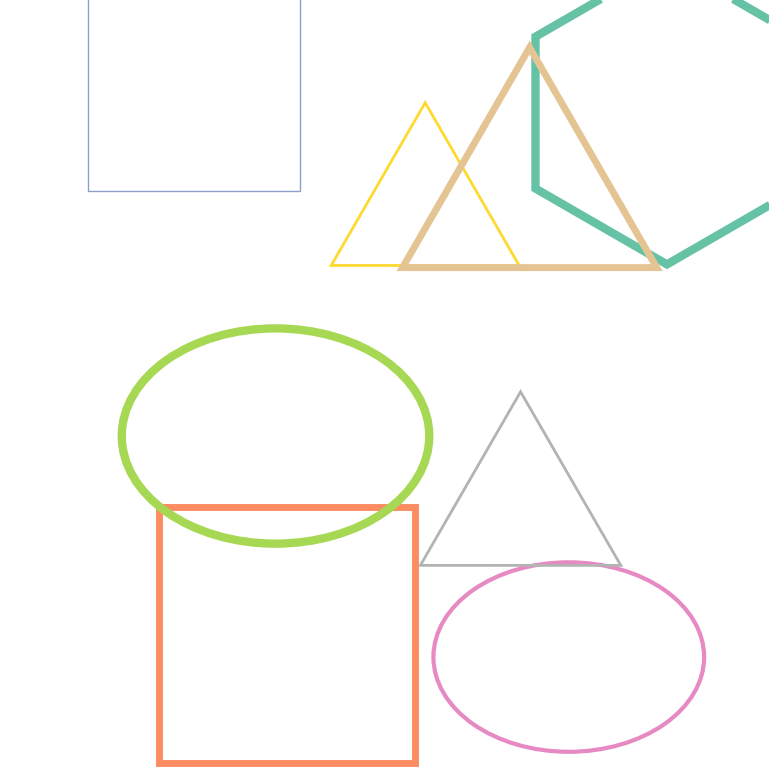[{"shape": "hexagon", "thickness": 3, "radius": 0.99, "center": [0.866, 0.854]}, {"shape": "square", "thickness": 2.5, "radius": 0.83, "center": [0.373, 0.175]}, {"shape": "square", "thickness": 0.5, "radius": 0.69, "center": [0.252, 0.889]}, {"shape": "oval", "thickness": 1.5, "radius": 0.88, "center": [0.739, 0.147]}, {"shape": "oval", "thickness": 3, "radius": 1.0, "center": [0.358, 0.434]}, {"shape": "triangle", "thickness": 1, "radius": 0.7, "center": [0.552, 0.726]}, {"shape": "triangle", "thickness": 2.5, "radius": 0.95, "center": [0.688, 0.748]}, {"shape": "triangle", "thickness": 1, "radius": 0.75, "center": [0.676, 0.341]}]